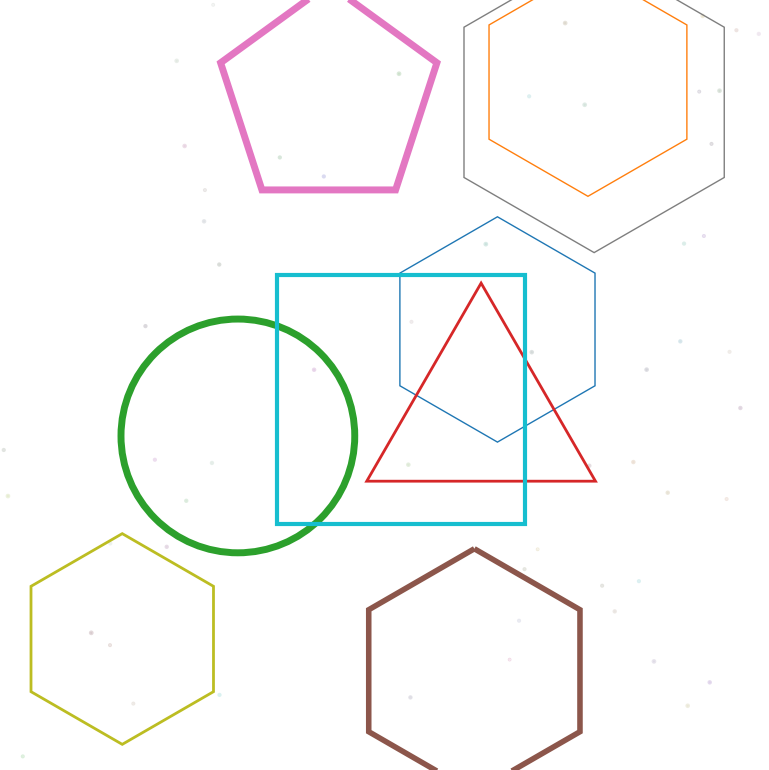[{"shape": "hexagon", "thickness": 0.5, "radius": 0.73, "center": [0.646, 0.572]}, {"shape": "hexagon", "thickness": 0.5, "radius": 0.74, "center": [0.764, 0.893]}, {"shape": "circle", "thickness": 2.5, "radius": 0.76, "center": [0.309, 0.434]}, {"shape": "triangle", "thickness": 1, "radius": 0.86, "center": [0.625, 0.461]}, {"shape": "hexagon", "thickness": 2, "radius": 0.79, "center": [0.616, 0.129]}, {"shape": "pentagon", "thickness": 2.5, "radius": 0.74, "center": [0.427, 0.873]}, {"shape": "hexagon", "thickness": 0.5, "radius": 0.98, "center": [0.772, 0.867]}, {"shape": "hexagon", "thickness": 1, "radius": 0.68, "center": [0.159, 0.17]}, {"shape": "square", "thickness": 1.5, "radius": 0.81, "center": [0.521, 0.481]}]